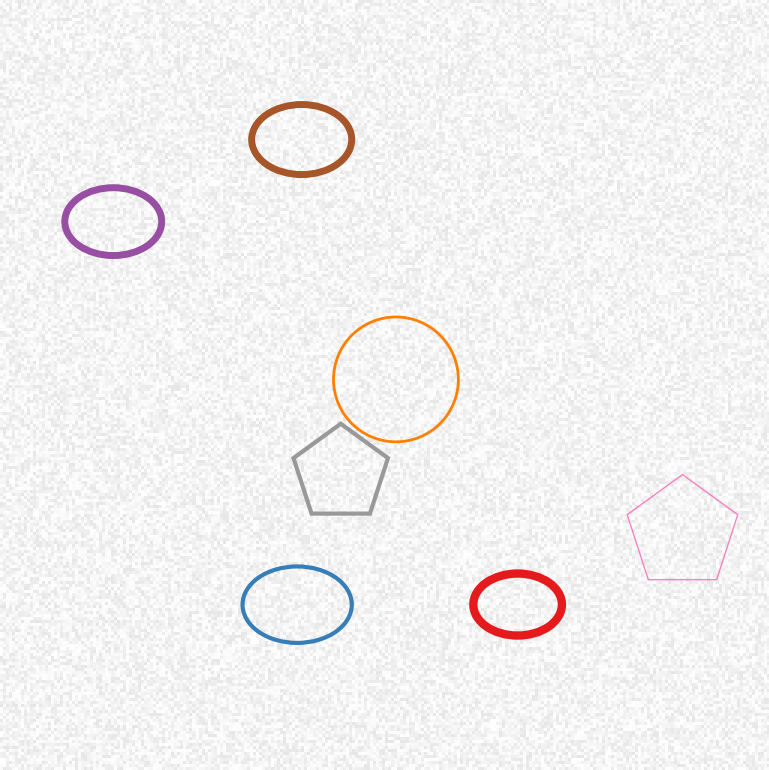[{"shape": "oval", "thickness": 3, "radius": 0.29, "center": [0.672, 0.215]}, {"shape": "oval", "thickness": 1.5, "radius": 0.35, "center": [0.386, 0.215]}, {"shape": "oval", "thickness": 2.5, "radius": 0.31, "center": [0.147, 0.712]}, {"shape": "circle", "thickness": 1, "radius": 0.41, "center": [0.514, 0.507]}, {"shape": "oval", "thickness": 2.5, "radius": 0.32, "center": [0.392, 0.819]}, {"shape": "pentagon", "thickness": 0.5, "radius": 0.38, "center": [0.886, 0.308]}, {"shape": "pentagon", "thickness": 1.5, "radius": 0.32, "center": [0.443, 0.385]}]